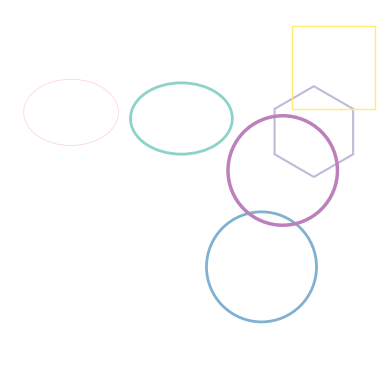[{"shape": "oval", "thickness": 2, "radius": 0.66, "center": [0.471, 0.692]}, {"shape": "hexagon", "thickness": 1.5, "radius": 0.59, "center": [0.815, 0.658]}, {"shape": "circle", "thickness": 2, "radius": 0.71, "center": [0.679, 0.307]}, {"shape": "oval", "thickness": 0.5, "radius": 0.61, "center": [0.185, 0.708]}, {"shape": "circle", "thickness": 2.5, "radius": 0.71, "center": [0.734, 0.557]}, {"shape": "square", "thickness": 1, "radius": 0.54, "center": [0.866, 0.825]}]